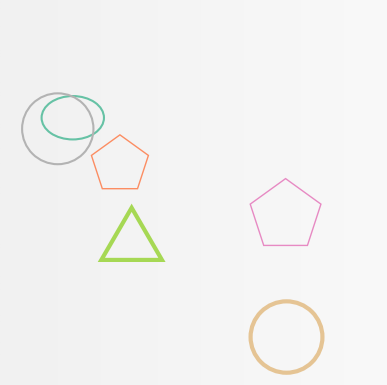[{"shape": "oval", "thickness": 1.5, "radius": 0.4, "center": [0.188, 0.694]}, {"shape": "pentagon", "thickness": 1, "radius": 0.39, "center": [0.309, 0.572]}, {"shape": "pentagon", "thickness": 1, "radius": 0.48, "center": [0.737, 0.44]}, {"shape": "triangle", "thickness": 3, "radius": 0.45, "center": [0.34, 0.37]}, {"shape": "circle", "thickness": 3, "radius": 0.46, "center": [0.739, 0.125]}, {"shape": "circle", "thickness": 1.5, "radius": 0.46, "center": [0.149, 0.666]}]